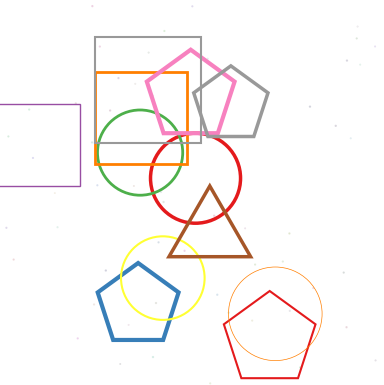[{"shape": "circle", "thickness": 2.5, "radius": 0.58, "center": [0.508, 0.537]}, {"shape": "pentagon", "thickness": 1.5, "radius": 0.63, "center": [0.7, 0.119]}, {"shape": "pentagon", "thickness": 3, "radius": 0.55, "center": [0.359, 0.206]}, {"shape": "circle", "thickness": 2, "radius": 0.55, "center": [0.364, 0.604]}, {"shape": "square", "thickness": 1, "radius": 0.53, "center": [0.103, 0.623]}, {"shape": "circle", "thickness": 0.5, "radius": 0.61, "center": [0.715, 0.185]}, {"shape": "square", "thickness": 2, "radius": 0.6, "center": [0.366, 0.693]}, {"shape": "circle", "thickness": 1.5, "radius": 0.54, "center": [0.423, 0.278]}, {"shape": "triangle", "thickness": 2.5, "radius": 0.61, "center": [0.545, 0.394]}, {"shape": "pentagon", "thickness": 3, "radius": 0.6, "center": [0.495, 0.751]}, {"shape": "square", "thickness": 1.5, "radius": 0.69, "center": [0.384, 0.766]}, {"shape": "pentagon", "thickness": 2.5, "radius": 0.51, "center": [0.6, 0.727]}]